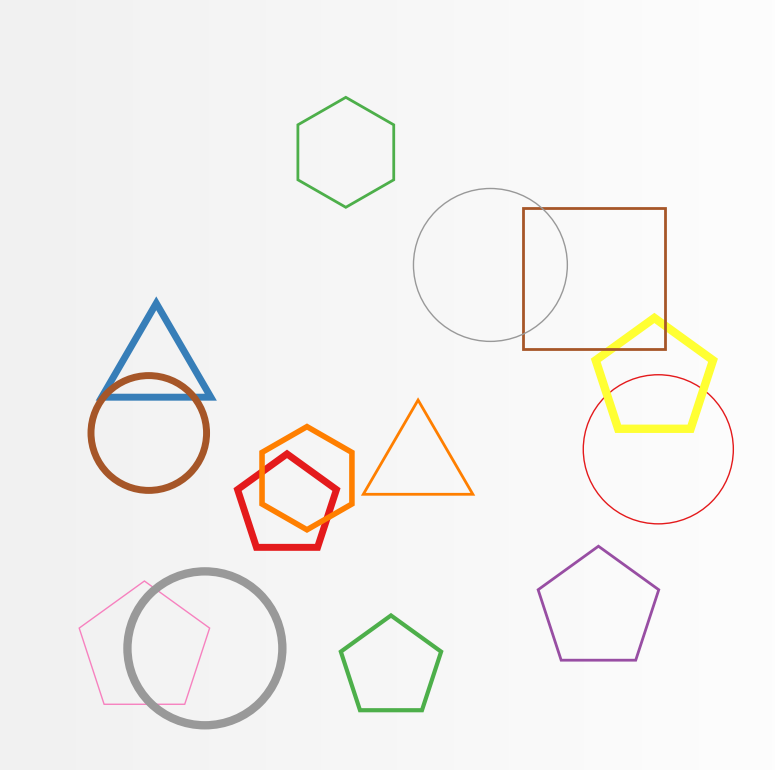[{"shape": "circle", "thickness": 0.5, "radius": 0.48, "center": [0.849, 0.416]}, {"shape": "pentagon", "thickness": 2.5, "radius": 0.34, "center": [0.37, 0.343]}, {"shape": "triangle", "thickness": 2.5, "radius": 0.41, "center": [0.202, 0.525]}, {"shape": "hexagon", "thickness": 1, "radius": 0.36, "center": [0.446, 0.802]}, {"shape": "pentagon", "thickness": 1.5, "radius": 0.34, "center": [0.504, 0.133]}, {"shape": "pentagon", "thickness": 1, "radius": 0.41, "center": [0.772, 0.209]}, {"shape": "hexagon", "thickness": 2, "radius": 0.33, "center": [0.396, 0.379]}, {"shape": "triangle", "thickness": 1, "radius": 0.41, "center": [0.539, 0.399]}, {"shape": "pentagon", "thickness": 3, "radius": 0.4, "center": [0.844, 0.508]}, {"shape": "circle", "thickness": 2.5, "radius": 0.37, "center": [0.192, 0.438]}, {"shape": "square", "thickness": 1, "radius": 0.46, "center": [0.767, 0.639]}, {"shape": "pentagon", "thickness": 0.5, "radius": 0.44, "center": [0.186, 0.157]}, {"shape": "circle", "thickness": 0.5, "radius": 0.5, "center": [0.633, 0.656]}, {"shape": "circle", "thickness": 3, "radius": 0.5, "center": [0.264, 0.158]}]